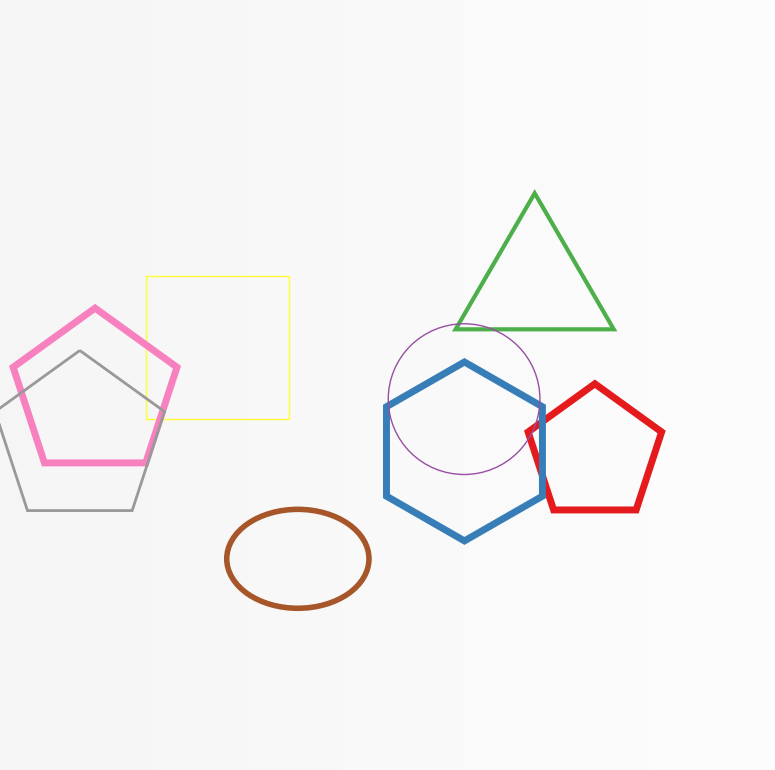[{"shape": "pentagon", "thickness": 2.5, "radius": 0.45, "center": [0.768, 0.411]}, {"shape": "hexagon", "thickness": 2.5, "radius": 0.58, "center": [0.599, 0.414]}, {"shape": "triangle", "thickness": 1.5, "radius": 0.59, "center": [0.69, 0.631]}, {"shape": "circle", "thickness": 0.5, "radius": 0.49, "center": [0.599, 0.482]}, {"shape": "square", "thickness": 0.5, "radius": 0.46, "center": [0.281, 0.549]}, {"shape": "oval", "thickness": 2, "radius": 0.46, "center": [0.384, 0.274]}, {"shape": "pentagon", "thickness": 2.5, "radius": 0.56, "center": [0.123, 0.489]}, {"shape": "pentagon", "thickness": 1, "radius": 0.57, "center": [0.103, 0.43]}]